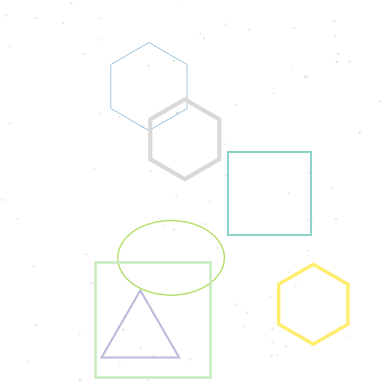[{"shape": "square", "thickness": 1.5, "radius": 0.54, "center": [0.7, 0.498]}, {"shape": "triangle", "thickness": 1.5, "radius": 0.58, "center": [0.365, 0.13]}, {"shape": "hexagon", "thickness": 0.5, "radius": 0.57, "center": [0.387, 0.775]}, {"shape": "oval", "thickness": 1, "radius": 0.69, "center": [0.444, 0.33]}, {"shape": "hexagon", "thickness": 3, "radius": 0.52, "center": [0.48, 0.638]}, {"shape": "square", "thickness": 2, "radius": 0.75, "center": [0.395, 0.171]}, {"shape": "hexagon", "thickness": 2.5, "radius": 0.52, "center": [0.814, 0.21]}]